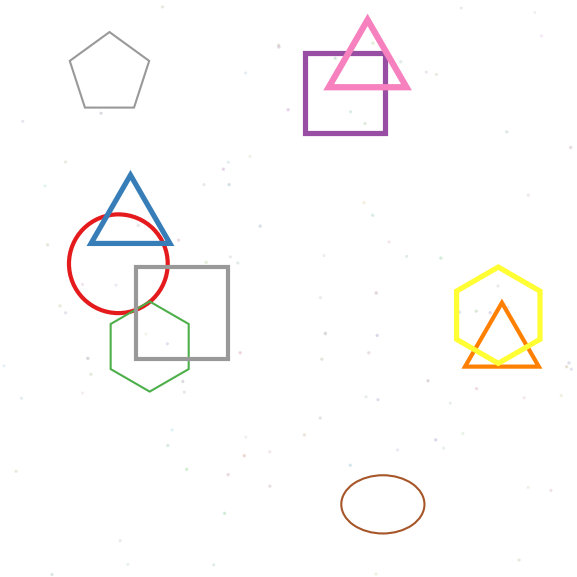[{"shape": "circle", "thickness": 2, "radius": 0.43, "center": [0.205, 0.542]}, {"shape": "triangle", "thickness": 2.5, "radius": 0.39, "center": [0.226, 0.617]}, {"shape": "hexagon", "thickness": 1, "radius": 0.39, "center": [0.259, 0.399]}, {"shape": "square", "thickness": 2.5, "radius": 0.35, "center": [0.598, 0.837]}, {"shape": "triangle", "thickness": 2, "radius": 0.37, "center": [0.869, 0.401]}, {"shape": "hexagon", "thickness": 2.5, "radius": 0.42, "center": [0.863, 0.453]}, {"shape": "oval", "thickness": 1, "radius": 0.36, "center": [0.663, 0.126]}, {"shape": "triangle", "thickness": 3, "radius": 0.39, "center": [0.637, 0.887]}, {"shape": "square", "thickness": 2, "radius": 0.4, "center": [0.315, 0.457]}, {"shape": "pentagon", "thickness": 1, "radius": 0.36, "center": [0.19, 0.871]}]